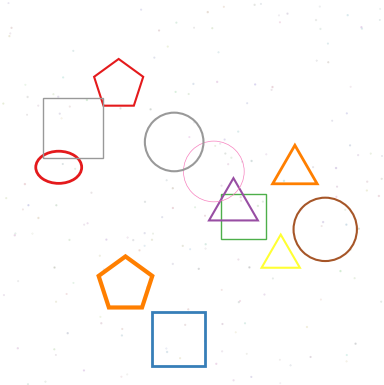[{"shape": "oval", "thickness": 2, "radius": 0.3, "center": [0.153, 0.565]}, {"shape": "pentagon", "thickness": 1.5, "radius": 0.34, "center": [0.308, 0.78]}, {"shape": "square", "thickness": 2, "radius": 0.35, "center": [0.464, 0.12]}, {"shape": "square", "thickness": 1, "radius": 0.29, "center": [0.632, 0.437]}, {"shape": "triangle", "thickness": 1.5, "radius": 0.37, "center": [0.606, 0.464]}, {"shape": "pentagon", "thickness": 3, "radius": 0.37, "center": [0.326, 0.261]}, {"shape": "triangle", "thickness": 2, "radius": 0.33, "center": [0.766, 0.556]}, {"shape": "triangle", "thickness": 1.5, "radius": 0.29, "center": [0.729, 0.333]}, {"shape": "circle", "thickness": 1.5, "radius": 0.41, "center": [0.845, 0.404]}, {"shape": "circle", "thickness": 0.5, "radius": 0.39, "center": [0.555, 0.555]}, {"shape": "circle", "thickness": 1.5, "radius": 0.38, "center": [0.452, 0.631]}, {"shape": "square", "thickness": 1, "radius": 0.39, "center": [0.19, 0.667]}]